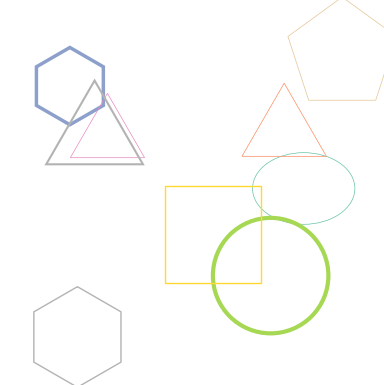[{"shape": "oval", "thickness": 0.5, "radius": 0.66, "center": [0.789, 0.51]}, {"shape": "triangle", "thickness": 0.5, "radius": 0.63, "center": [0.738, 0.657]}, {"shape": "hexagon", "thickness": 2.5, "radius": 0.5, "center": [0.182, 0.776]}, {"shape": "triangle", "thickness": 0.5, "radius": 0.56, "center": [0.279, 0.646]}, {"shape": "circle", "thickness": 3, "radius": 0.75, "center": [0.703, 0.284]}, {"shape": "square", "thickness": 1, "radius": 0.63, "center": [0.553, 0.391]}, {"shape": "pentagon", "thickness": 0.5, "radius": 0.74, "center": [0.889, 0.86]}, {"shape": "triangle", "thickness": 1.5, "radius": 0.73, "center": [0.246, 0.646]}, {"shape": "hexagon", "thickness": 1, "radius": 0.65, "center": [0.201, 0.125]}]